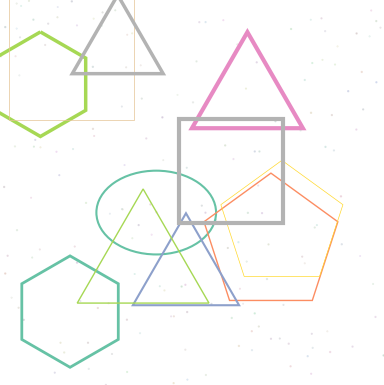[{"shape": "oval", "thickness": 1.5, "radius": 0.78, "center": [0.406, 0.448]}, {"shape": "hexagon", "thickness": 2, "radius": 0.72, "center": [0.182, 0.191]}, {"shape": "pentagon", "thickness": 1, "radius": 0.91, "center": [0.704, 0.367]}, {"shape": "triangle", "thickness": 1.5, "radius": 0.8, "center": [0.483, 0.287]}, {"shape": "triangle", "thickness": 3, "radius": 0.83, "center": [0.643, 0.75]}, {"shape": "triangle", "thickness": 1, "radius": 0.99, "center": [0.372, 0.312]}, {"shape": "hexagon", "thickness": 2.5, "radius": 0.68, "center": [0.105, 0.781]}, {"shape": "pentagon", "thickness": 0.5, "radius": 0.83, "center": [0.732, 0.417]}, {"shape": "square", "thickness": 0.5, "radius": 0.81, "center": [0.186, 0.851]}, {"shape": "triangle", "thickness": 2.5, "radius": 0.68, "center": [0.306, 0.877]}, {"shape": "square", "thickness": 3, "radius": 0.68, "center": [0.6, 0.557]}]